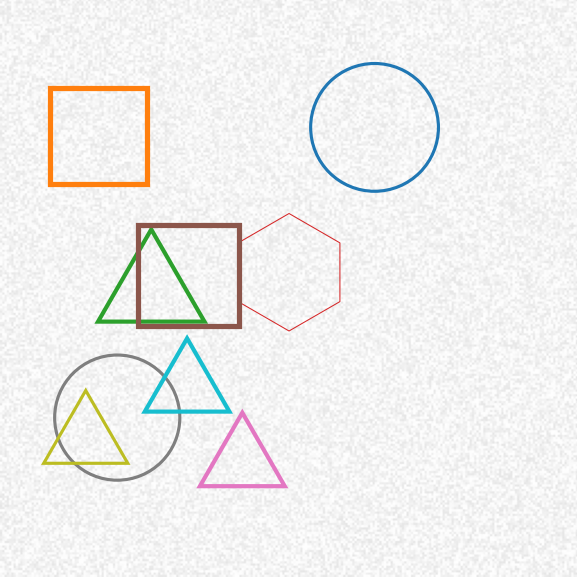[{"shape": "circle", "thickness": 1.5, "radius": 0.55, "center": [0.649, 0.779]}, {"shape": "square", "thickness": 2.5, "radius": 0.42, "center": [0.171, 0.764]}, {"shape": "triangle", "thickness": 2, "radius": 0.53, "center": [0.262, 0.495]}, {"shape": "hexagon", "thickness": 0.5, "radius": 0.51, "center": [0.501, 0.528]}, {"shape": "square", "thickness": 2.5, "radius": 0.44, "center": [0.326, 0.522]}, {"shape": "triangle", "thickness": 2, "radius": 0.42, "center": [0.42, 0.2]}, {"shape": "circle", "thickness": 1.5, "radius": 0.54, "center": [0.203, 0.276]}, {"shape": "triangle", "thickness": 1.5, "radius": 0.42, "center": [0.148, 0.239]}, {"shape": "triangle", "thickness": 2, "radius": 0.42, "center": [0.324, 0.329]}]